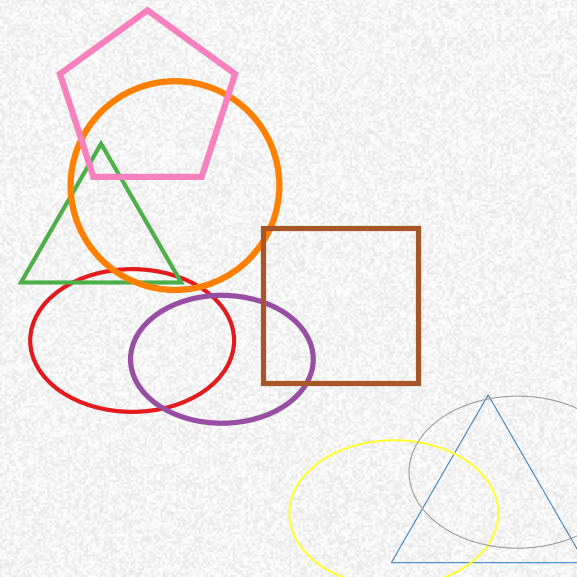[{"shape": "oval", "thickness": 2, "radius": 0.88, "center": [0.229, 0.41]}, {"shape": "triangle", "thickness": 0.5, "radius": 0.97, "center": [0.845, 0.122]}, {"shape": "triangle", "thickness": 2, "radius": 0.8, "center": [0.175, 0.59]}, {"shape": "oval", "thickness": 2.5, "radius": 0.79, "center": [0.384, 0.377]}, {"shape": "circle", "thickness": 3, "radius": 0.9, "center": [0.303, 0.678]}, {"shape": "oval", "thickness": 1, "radius": 0.9, "center": [0.682, 0.11]}, {"shape": "square", "thickness": 2.5, "radius": 0.67, "center": [0.589, 0.47]}, {"shape": "pentagon", "thickness": 3, "radius": 0.8, "center": [0.255, 0.822]}, {"shape": "oval", "thickness": 0.5, "radius": 0.94, "center": [0.896, 0.182]}]